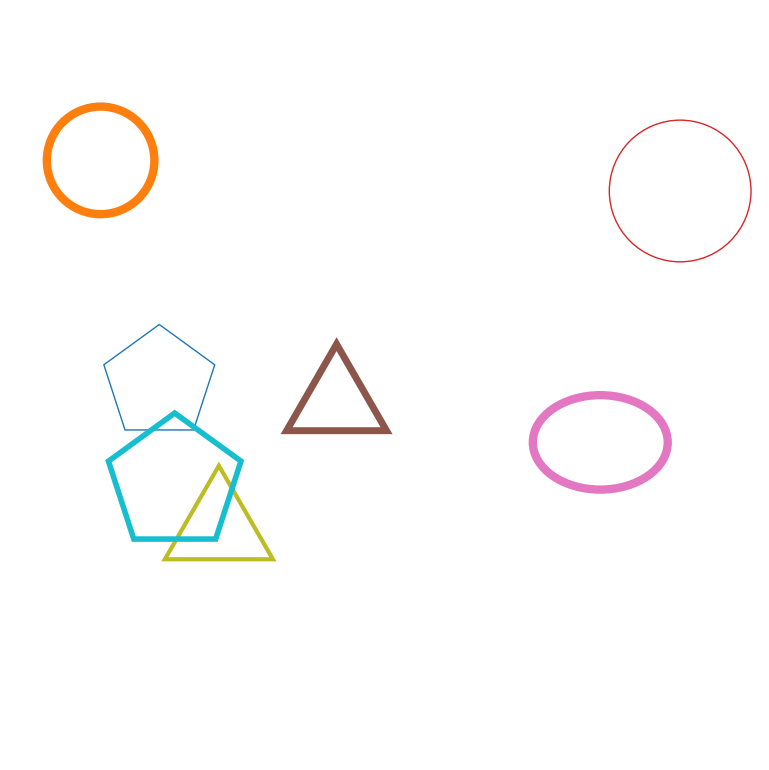[{"shape": "pentagon", "thickness": 0.5, "radius": 0.38, "center": [0.207, 0.503]}, {"shape": "circle", "thickness": 3, "radius": 0.35, "center": [0.131, 0.792]}, {"shape": "circle", "thickness": 0.5, "radius": 0.46, "center": [0.883, 0.752]}, {"shape": "triangle", "thickness": 2.5, "radius": 0.37, "center": [0.437, 0.478]}, {"shape": "oval", "thickness": 3, "radius": 0.44, "center": [0.78, 0.425]}, {"shape": "triangle", "thickness": 1.5, "radius": 0.41, "center": [0.284, 0.314]}, {"shape": "pentagon", "thickness": 2, "radius": 0.45, "center": [0.227, 0.373]}]